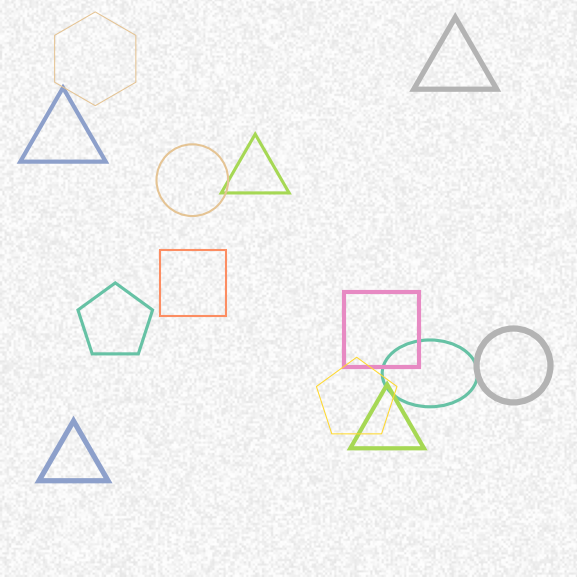[{"shape": "pentagon", "thickness": 1.5, "radius": 0.34, "center": [0.2, 0.441]}, {"shape": "oval", "thickness": 1.5, "radius": 0.41, "center": [0.744, 0.353]}, {"shape": "square", "thickness": 1, "radius": 0.29, "center": [0.335, 0.509]}, {"shape": "triangle", "thickness": 2.5, "radius": 0.35, "center": [0.127, 0.201]}, {"shape": "triangle", "thickness": 2, "radius": 0.43, "center": [0.109, 0.762]}, {"shape": "square", "thickness": 2, "radius": 0.32, "center": [0.661, 0.428]}, {"shape": "triangle", "thickness": 1.5, "radius": 0.34, "center": [0.442, 0.699]}, {"shape": "triangle", "thickness": 2, "radius": 0.37, "center": [0.67, 0.26]}, {"shape": "pentagon", "thickness": 0.5, "radius": 0.37, "center": [0.618, 0.307]}, {"shape": "hexagon", "thickness": 0.5, "radius": 0.41, "center": [0.165, 0.897]}, {"shape": "circle", "thickness": 1, "radius": 0.31, "center": [0.333, 0.687]}, {"shape": "triangle", "thickness": 2.5, "radius": 0.41, "center": [0.788, 0.886]}, {"shape": "circle", "thickness": 3, "radius": 0.32, "center": [0.889, 0.366]}]